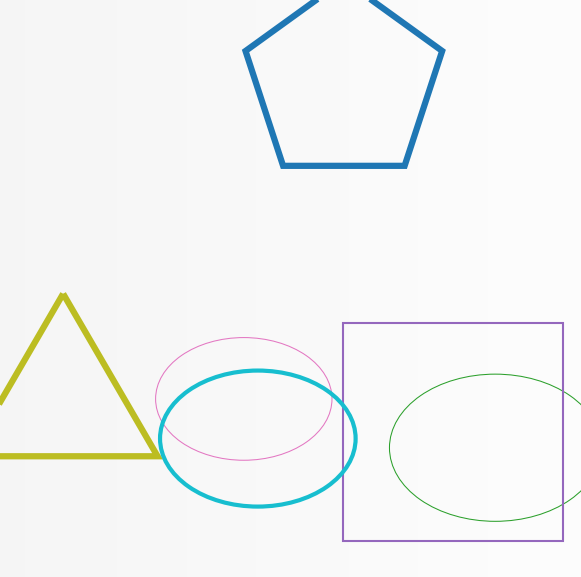[{"shape": "pentagon", "thickness": 3, "radius": 0.89, "center": [0.592, 0.856]}, {"shape": "oval", "thickness": 0.5, "radius": 0.91, "center": [0.852, 0.224]}, {"shape": "square", "thickness": 1, "radius": 0.94, "center": [0.779, 0.251]}, {"shape": "oval", "thickness": 0.5, "radius": 0.76, "center": [0.419, 0.308]}, {"shape": "triangle", "thickness": 3, "radius": 0.94, "center": [0.109, 0.303]}, {"shape": "oval", "thickness": 2, "radius": 0.84, "center": [0.444, 0.24]}]